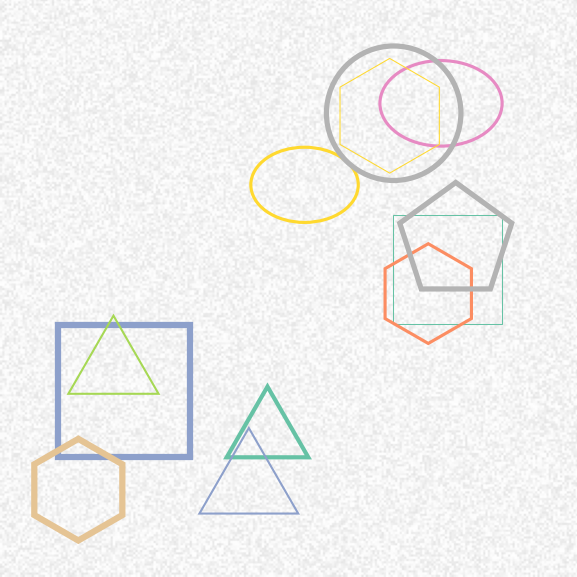[{"shape": "square", "thickness": 0.5, "radius": 0.47, "center": [0.775, 0.533]}, {"shape": "triangle", "thickness": 2, "radius": 0.41, "center": [0.463, 0.248]}, {"shape": "hexagon", "thickness": 1.5, "radius": 0.43, "center": [0.742, 0.491]}, {"shape": "square", "thickness": 3, "radius": 0.57, "center": [0.214, 0.322]}, {"shape": "triangle", "thickness": 1, "radius": 0.49, "center": [0.431, 0.159]}, {"shape": "oval", "thickness": 1.5, "radius": 0.53, "center": [0.764, 0.82]}, {"shape": "triangle", "thickness": 1, "radius": 0.45, "center": [0.196, 0.362]}, {"shape": "oval", "thickness": 1.5, "radius": 0.47, "center": [0.527, 0.679]}, {"shape": "hexagon", "thickness": 0.5, "radius": 0.5, "center": [0.675, 0.799]}, {"shape": "hexagon", "thickness": 3, "radius": 0.44, "center": [0.136, 0.151]}, {"shape": "circle", "thickness": 2.5, "radius": 0.58, "center": [0.682, 0.803]}, {"shape": "pentagon", "thickness": 2.5, "radius": 0.51, "center": [0.789, 0.581]}]